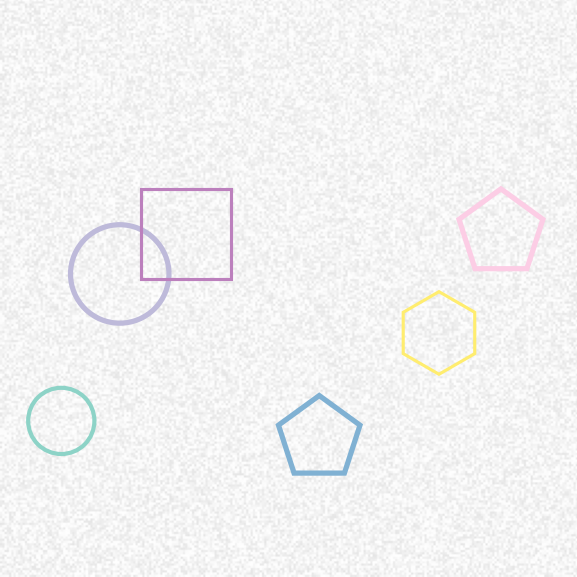[{"shape": "circle", "thickness": 2, "radius": 0.29, "center": [0.106, 0.27]}, {"shape": "circle", "thickness": 2.5, "radius": 0.43, "center": [0.207, 0.525]}, {"shape": "pentagon", "thickness": 2.5, "radius": 0.37, "center": [0.553, 0.24]}, {"shape": "pentagon", "thickness": 2.5, "radius": 0.38, "center": [0.867, 0.596]}, {"shape": "square", "thickness": 1.5, "radius": 0.39, "center": [0.322, 0.594]}, {"shape": "hexagon", "thickness": 1.5, "radius": 0.36, "center": [0.76, 0.423]}]